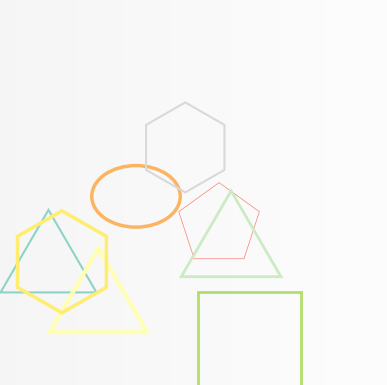[{"shape": "triangle", "thickness": 1.5, "radius": 0.71, "center": [0.125, 0.312]}, {"shape": "triangle", "thickness": 3, "radius": 0.72, "center": [0.254, 0.21]}, {"shape": "pentagon", "thickness": 0.5, "radius": 0.55, "center": [0.565, 0.416]}, {"shape": "oval", "thickness": 2.5, "radius": 0.57, "center": [0.351, 0.49]}, {"shape": "square", "thickness": 2, "radius": 0.66, "center": [0.643, 0.109]}, {"shape": "hexagon", "thickness": 1.5, "radius": 0.58, "center": [0.478, 0.617]}, {"shape": "triangle", "thickness": 2, "radius": 0.74, "center": [0.596, 0.356]}, {"shape": "hexagon", "thickness": 2.5, "radius": 0.66, "center": [0.16, 0.32]}]